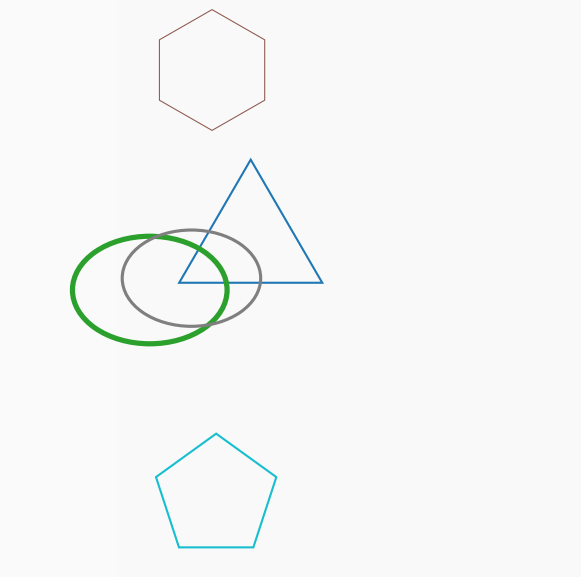[{"shape": "triangle", "thickness": 1, "radius": 0.71, "center": [0.431, 0.581]}, {"shape": "oval", "thickness": 2.5, "radius": 0.67, "center": [0.258, 0.497]}, {"shape": "hexagon", "thickness": 0.5, "radius": 0.52, "center": [0.365, 0.878]}, {"shape": "oval", "thickness": 1.5, "radius": 0.6, "center": [0.329, 0.517]}, {"shape": "pentagon", "thickness": 1, "radius": 0.54, "center": [0.372, 0.139]}]